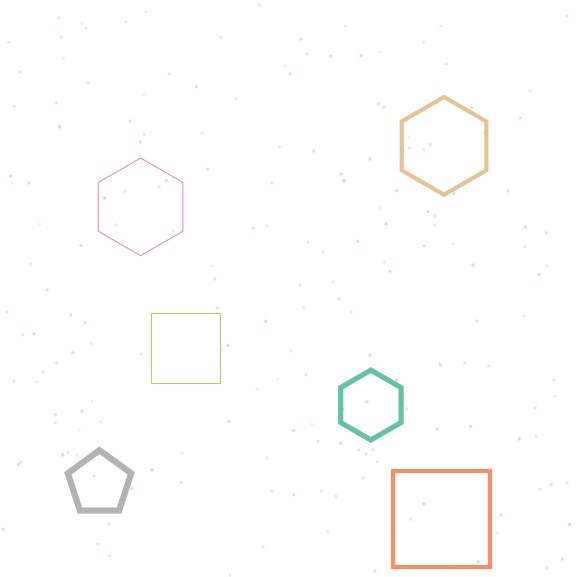[{"shape": "hexagon", "thickness": 2.5, "radius": 0.3, "center": [0.642, 0.298]}, {"shape": "square", "thickness": 2, "radius": 0.42, "center": [0.764, 0.1]}, {"shape": "hexagon", "thickness": 0.5, "radius": 0.42, "center": [0.243, 0.641]}, {"shape": "square", "thickness": 0.5, "radius": 0.3, "center": [0.321, 0.396]}, {"shape": "hexagon", "thickness": 2, "radius": 0.42, "center": [0.769, 0.747]}, {"shape": "pentagon", "thickness": 3, "radius": 0.29, "center": [0.172, 0.162]}]